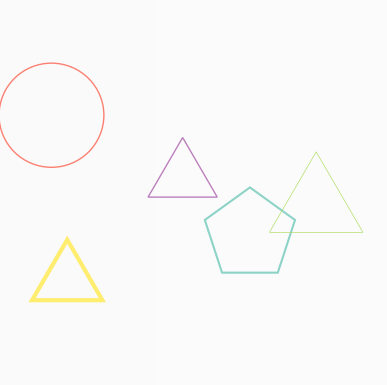[{"shape": "pentagon", "thickness": 1.5, "radius": 0.61, "center": [0.645, 0.391]}, {"shape": "circle", "thickness": 1, "radius": 0.68, "center": [0.133, 0.701]}, {"shape": "triangle", "thickness": 0.5, "radius": 0.7, "center": [0.816, 0.466]}, {"shape": "triangle", "thickness": 1, "radius": 0.52, "center": [0.471, 0.54]}, {"shape": "triangle", "thickness": 3, "radius": 0.52, "center": [0.174, 0.273]}]